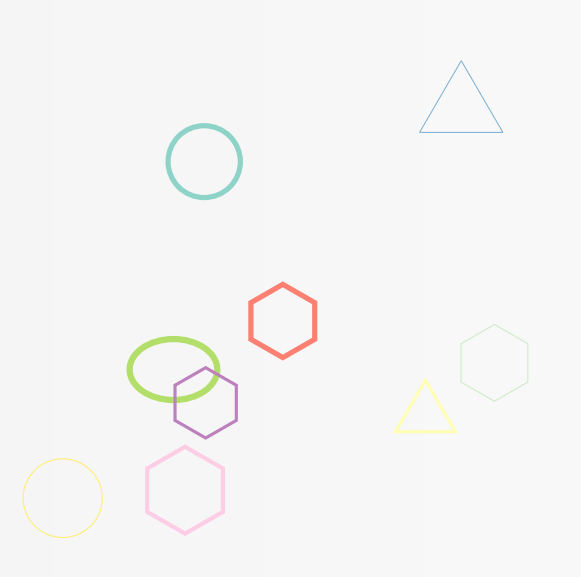[{"shape": "circle", "thickness": 2.5, "radius": 0.31, "center": [0.351, 0.719]}, {"shape": "triangle", "thickness": 1.5, "radius": 0.3, "center": [0.732, 0.281]}, {"shape": "hexagon", "thickness": 2.5, "radius": 0.32, "center": [0.487, 0.443]}, {"shape": "triangle", "thickness": 0.5, "radius": 0.41, "center": [0.794, 0.811]}, {"shape": "oval", "thickness": 3, "radius": 0.38, "center": [0.298, 0.359]}, {"shape": "hexagon", "thickness": 2, "radius": 0.38, "center": [0.318, 0.15]}, {"shape": "hexagon", "thickness": 1.5, "radius": 0.3, "center": [0.354, 0.302]}, {"shape": "hexagon", "thickness": 0.5, "radius": 0.33, "center": [0.851, 0.371]}, {"shape": "circle", "thickness": 0.5, "radius": 0.34, "center": [0.108, 0.137]}]